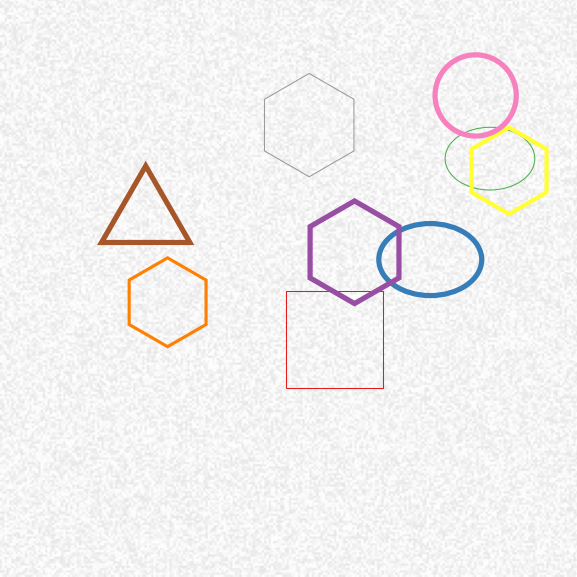[{"shape": "square", "thickness": 0.5, "radius": 0.42, "center": [0.579, 0.412]}, {"shape": "oval", "thickness": 2.5, "radius": 0.45, "center": [0.745, 0.55]}, {"shape": "oval", "thickness": 0.5, "radius": 0.39, "center": [0.848, 0.724]}, {"shape": "hexagon", "thickness": 2.5, "radius": 0.44, "center": [0.614, 0.562]}, {"shape": "hexagon", "thickness": 1.5, "radius": 0.38, "center": [0.29, 0.476]}, {"shape": "hexagon", "thickness": 2, "radius": 0.37, "center": [0.882, 0.703]}, {"shape": "triangle", "thickness": 2.5, "radius": 0.44, "center": [0.252, 0.623]}, {"shape": "circle", "thickness": 2.5, "radius": 0.35, "center": [0.824, 0.834]}, {"shape": "hexagon", "thickness": 0.5, "radius": 0.45, "center": [0.535, 0.783]}]